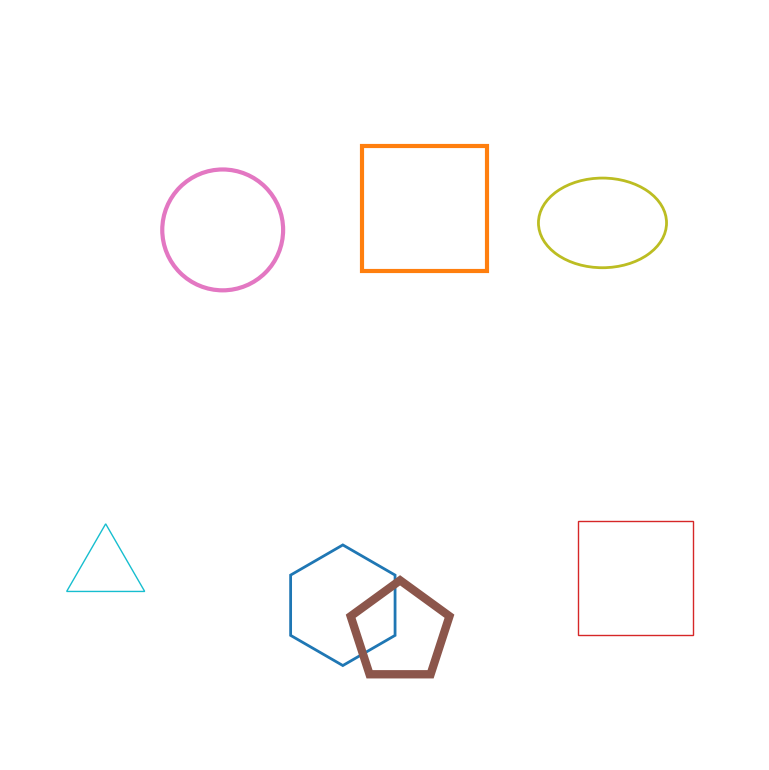[{"shape": "hexagon", "thickness": 1, "radius": 0.39, "center": [0.445, 0.214]}, {"shape": "square", "thickness": 1.5, "radius": 0.4, "center": [0.551, 0.729]}, {"shape": "square", "thickness": 0.5, "radius": 0.37, "center": [0.825, 0.249]}, {"shape": "pentagon", "thickness": 3, "radius": 0.34, "center": [0.52, 0.179]}, {"shape": "circle", "thickness": 1.5, "radius": 0.39, "center": [0.289, 0.701]}, {"shape": "oval", "thickness": 1, "radius": 0.42, "center": [0.782, 0.711]}, {"shape": "triangle", "thickness": 0.5, "radius": 0.29, "center": [0.137, 0.261]}]